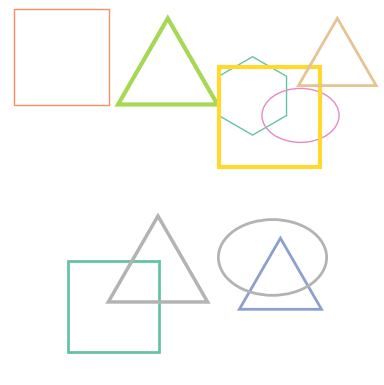[{"shape": "square", "thickness": 2, "radius": 0.59, "center": [0.295, 0.204]}, {"shape": "hexagon", "thickness": 1, "radius": 0.51, "center": [0.656, 0.751]}, {"shape": "square", "thickness": 1, "radius": 0.62, "center": [0.16, 0.852]}, {"shape": "triangle", "thickness": 2, "radius": 0.62, "center": [0.728, 0.258]}, {"shape": "oval", "thickness": 1, "radius": 0.5, "center": [0.781, 0.7]}, {"shape": "triangle", "thickness": 3, "radius": 0.75, "center": [0.436, 0.803]}, {"shape": "square", "thickness": 3, "radius": 0.65, "center": [0.7, 0.696]}, {"shape": "triangle", "thickness": 2, "radius": 0.58, "center": [0.876, 0.836]}, {"shape": "triangle", "thickness": 2.5, "radius": 0.74, "center": [0.41, 0.29]}, {"shape": "oval", "thickness": 2, "radius": 0.7, "center": [0.708, 0.331]}]